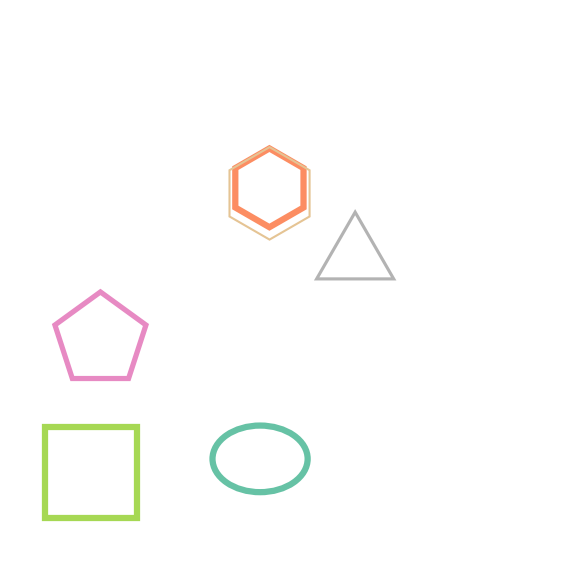[{"shape": "oval", "thickness": 3, "radius": 0.41, "center": [0.45, 0.205]}, {"shape": "hexagon", "thickness": 3, "radius": 0.34, "center": [0.467, 0.674]}, {"shape": "pentagon", "thickness": 2.5, "radius": 0.41, "center": [0.174, 0.411]}, {"shape": "square", "thickness": 3, "radius": 0.4, "center": [0.157, 0.181]}, {"shape": "hexagon", "thickness": 1, "radius": 0.4, "center": [0.467, 0.664]}, {"shape": "triangle", "thickness": 1.5, "radius": 0.39, "center": [0.615, 0.555]}]